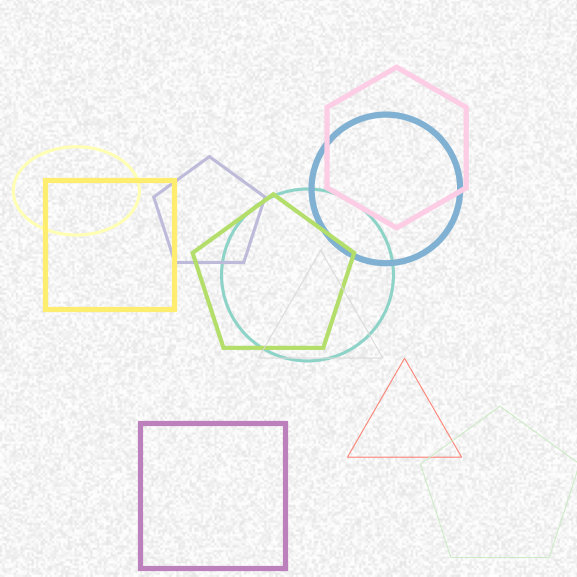[{"shape": "circle", "thickness": 1.5, "radius": 0.74, "center": [0.532, 0.523]}, {"shape": "oval", "thickness": 1.5, "radius": 0.55, "center": [0.132, 0.669]}, {"shape": "pentagon", "thickness": 1.5, "radius": 0.51, "center": [0.363, 0.627]}, {"shape": "triangle", "thickness": 0.5, "radius": 0.57, "center": [0.701, 0.265]}, {"shape": "circle", "thickness": 3, "radius": 0.64, "center": [0.668, 0.672]}, {"shape": "pentagon", "thickness": 2, "radius": 0.74, "center": [0.473, 0.516]}, {"shape": "hexagon", "thickness": 2.5, "radius": 0.7, "center": [0.687, 0.744]}, {"shape": "triangle", "thickness": 0.5, "radius": 0.62, "center": [0.555, 0.441]}, {"shape": "square", "thickness": 2.5, "radius": 0.63, "center": [0.368, 0.141]}, {"shape": "pentagon", "thickness": 0.5, "radius": 0.72, "center": [0.866, 0.151]}, {"shape": "square", "thickness": 2.5, "radius": 0.56, "center": [0.189, 0.576]}]